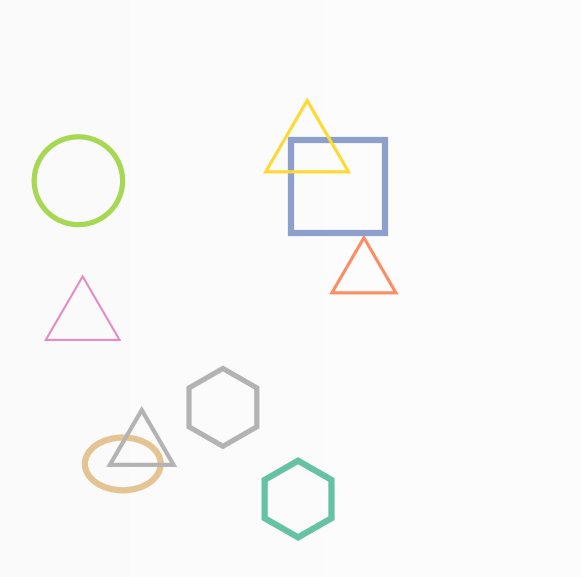[{"shape": "hexagon", "thickness": 3, "radius": 0.33, "center": [0.513, 0.135]}, {"shape": "triangle", "thickness": 1.5, "radius": 0.32, "center": [0.626, 0.524]}, {"shape": "square", "thickness": 3, "radius": 0.4, "center": [0.582, 0.676]}, {"shape": "triangle", "thickness": 1, "radius": 0.37, "center": [0.142, 0.447]}, {"shape": "circle", "thickness": 2.5, "radius": 0.38, "center": [0.135, 0.686]}, {"shape": "triangle", "thickness": 1.5, "radius": 0.41, "center": [0.528, 0.743]}, {"shape": "oval", "thickness": 3, "radius": 0.33, "center": [0.211, 0.196]}, {"shape": "hexagon", "thickness": 2.5, "radius": 0.34, "center": [0.384, 0.294]}, {"shape": "triangle", "thickness": 2, "radius": 0.32, "center": [0.244, 0.226]}]